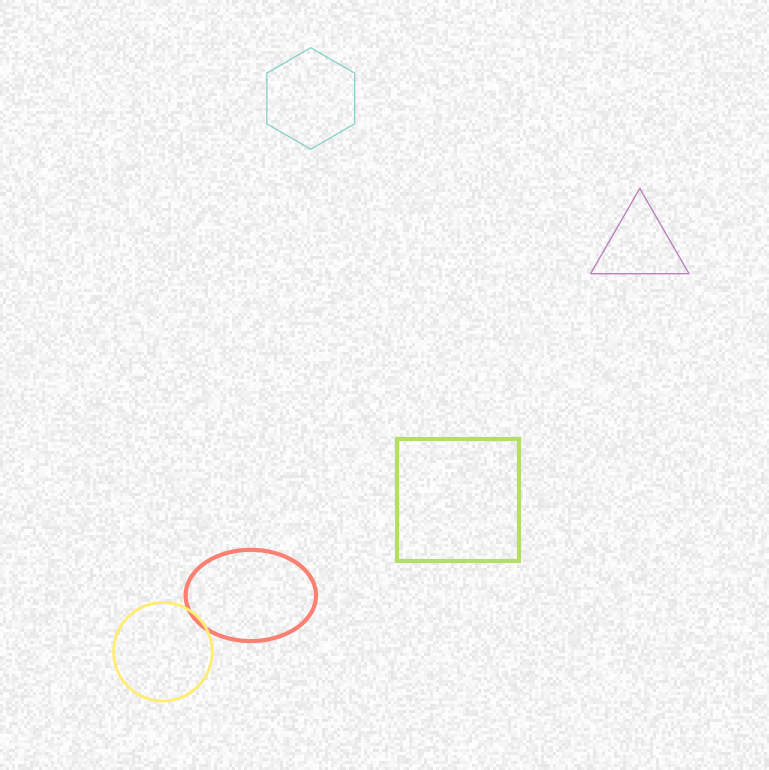[{"shape": "hexagon", "thickness": 0.5, "radius": 0.33, "center": [0.404, 0.872]}, {"shape": "oval", "thickness": 1.5, "radius": 0.42, "center": [0.326, 0.227]}, {"shape": "square", "thickness": 1.5, "radius": 0.4, "center": [0.595, 0.351]}, {"shape": "triangle", "thickness": 0.5, "radius": 0.37, "center": [0.831, 0.681]}, {"shape": "circle", "thickness": 1, "radius": 0.32, "center": [0.212, 0.154]}]